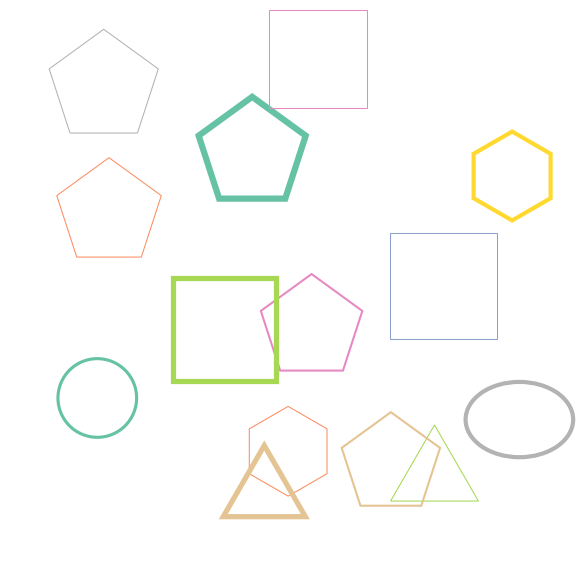[{"shape": "circle", "thickness": 1.5, "radius": 0.34, "center": [0.168, 0.31]}, {"shape": "pentagon", "thickness": 3, "radius": 0.49, "center": [0.437, 0.734]}, {"shape": "hexagon", "thickness": 0.5, "radius": 0.39, "center": [0.499, 0.218]}, {"shape": "pentagon", "thickness": 0.5, "radius": 0.48, "center": [0.189, 0.631]}, {"shape": "square", "thickness": 0.5, "radius": 0.46, "center": [0.768, 0.504]}, {"shape": "square", "thickness": 0.5, "radius": 0.42, "center": [0.55, 0.898]}, {"shape": "pentagon", "thickness": 1, "radius": 0.46, "center": [0.54, 0.432]}, {"shape": "triangle", "thickness": 0.5, "radius": 0.44, "center": [0.752, 0.175]}, {"shape": "square", "thickness": 2.5, "radius": 0.45, "center": [0.389, 0.428]}, {"shape": "hexagon", "thickness": 2, "radius": 0.38, "center": [0.887, 0.694]}, {"shape": "pentagon", "thickness": 1, "radius": 0.45, "center": [0.677, 0.196]}, {"shape": "triangle", "thickness": 2.5, "radius": 0.41, "center": [0.458, 0.146]}, {"shape": "oval", "thickness": 2, "radius": 0.47, "center": [0.899, 0.273]}, {"shape": "pentagon", "thickness": 0.5, "radius": 0.5, "center": [0.18, 0.849]}]